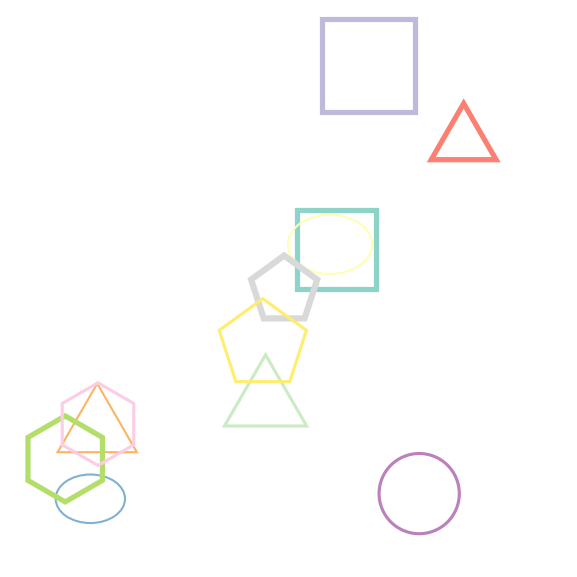[{"shape": "square", "thickness": 2.5, "radius": 0.34, "center": [0.583, 0.567]}, {"shape": "oval", "thickness": 1, "radius": 0.37, "center": [0.571, 0.576]}, {"shape": "square", "thickness": 2.5, "radius": 0.4, "center": [0.638, 0.886]}, {"shape": "triangle", "thickness": 2.5, "radius": 0.32, "center": [0.803, 0.755]}, {"shape": "oval", "thickness": 1, "radius": 0.3, "center": [0.156, 0.135]}, {"shape": "triangle", "thickness": 1, "radius": 0.4, "center": [0.168, 0.256]}, {"shape": "hexagon", "thickness": 2.5, "radius": 0.37, "center": [0.113, 0.205]}, {"shape": "hexagon", "thickness": 1.5, "radius": 0.36, "center": [0.17, 0.265]}, {"shape": "pentagon", "thickness": 3, "radius": 0.3, "center": [0.492, 0.496]}, {"shape": "circle", "thickness": 1.5, "radius": 0.35, "center": [0.726, 0.144]}, {"shape": "triangle", "thickness": 1.5, "radius": 0.41, "center": [0.46, 0.303]}, {"shape": "pentagon", "thickness": 1.5, "radius": 0.4, "center": [0.455, 0.403]}]